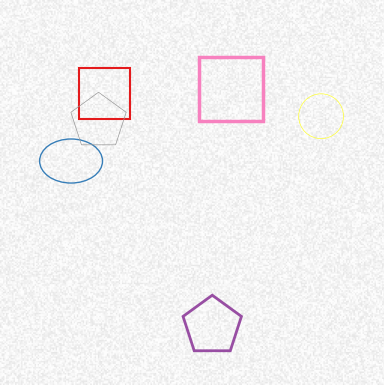[{"shape": "square", "thickness": 1.5, "radius": 0.33, "center": [0.272, 0.758]}, {"shape": "oval", "thickness": 1, "radius": 0.41, "center": [0.185, 0.582]}, {"shape": "pentagon", "thickness": 2, "radius": 0.4, "center": [0.551, 0.153]}, {"shape": "circle", "thickness": 0.5, "radius": 0.29, "center": [0.834, 0.698]}, {"shape": "square", "thickness": 2.5, "radius": 0.41, "center": [0.6, 0.769]}, {"shape": "pentagon", "thickness": 0.5, "radius": 0.38, "center": [0.256, 0.685]}]